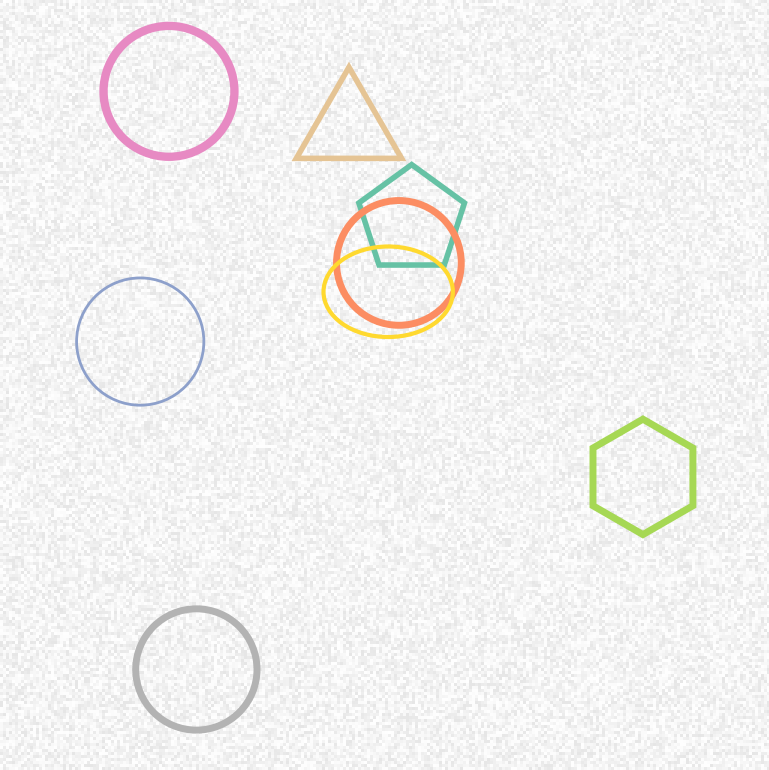[{"shape": "pentagon", "thickness": 2, "radius": 0.36, "center": [0.535, 0.714]}, {"shape": "circle", "thickness": 2.5, "radius": 0.4, "center": [0.518, 0.659]}, {"shape": "circle", "thickness": 1, "radius": 0.41, "center": [0.182, 0.556]}, {"shape": "circle", "thickness": 3, "radius": 0.42, "center": [0.219, 0.881]}, {"shape": "hexagon", "thickness": 2.5, "radius": 0.37, "center": [0.835, 0.381]}, {"shape": "oval", "thickness": 1.5, "radius": 0.42, "center": [0.504, 0.621]}, {"shape": "triangle", "thickness": 2, "radius": 0.39, "center": [0.453, 0.834]}, {"shape": "circle", "thickness": 2.5, "radius": 0.39, "center": [0.255, 0.131]}]